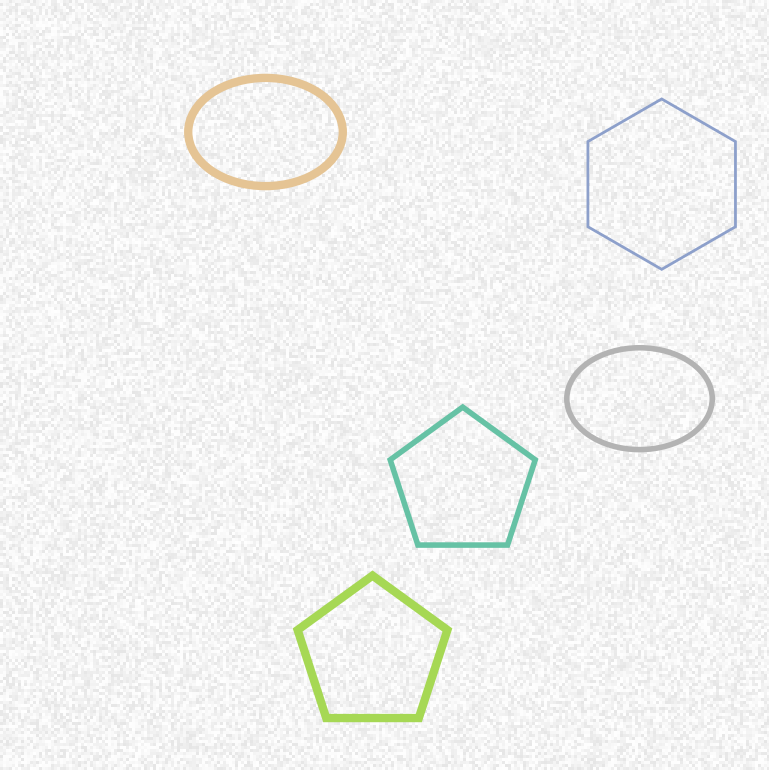[{"shape": "pentagon", "thickness": 2, "radius": 0.5, "center": [0.601, 0.372]}, {"shape": "hexagon", "thickness": 1, "radius": 0.55, "center": [0.859, 0.761]}, {"shape": "pentagon", "thickness": 3, "radius": 0.51, "center": [0.484, 0.15]}, {"shape": "oval", "thickness": 3, "radius": 0.5, "center": [0.345, 0.829]}, {"shape": "oval", "thickness": 2, "radius": 0.47, "center": [0.831, 0.482]}]